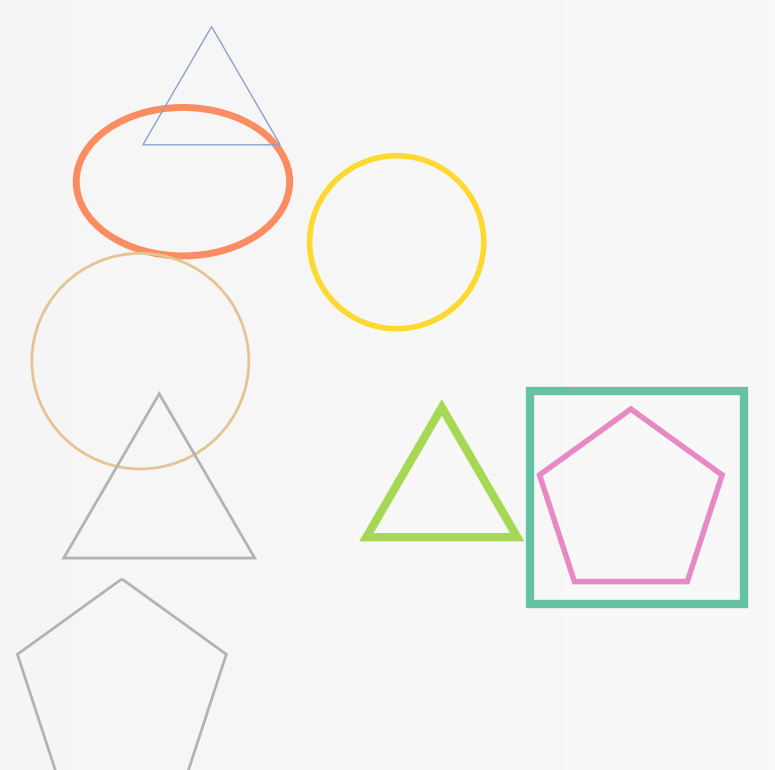[{"shape": "square", "thickness": 3, "radius": 0.69, "center": [0.821, 0.354]}, {"shape": "oval", "thickness": 2.5, "radius": 0.69, "center": [0.236, 0.764]}, {"shape": "triangle", "thickness": 0.5, "radius": 0.51, "center": [0.273, 0.863]}, {"shape": "pentagon", "thickness": 2, "radius": 0.62, "center": [0.814, 0.345]}, {"shape": "triangle", "thickness": 3, "radius": 0.56, "center": [0.57, 0.359]}, {"shape": "circle", "thickness": 2, "radius": 0.56, "center": [0.512, 0.685]}, {"shape": "circle", "thickness": 1, "radius": 0.7, "center": [0.181, 0.531]}, {"shape": "triangle", "thickness": 1, "radius": 0.71, "center": [0.205, 0.346]}, {"shape": "pentagon", "thickness": 1, "radius": 0.71, "center": [0.157, 0.106]}]